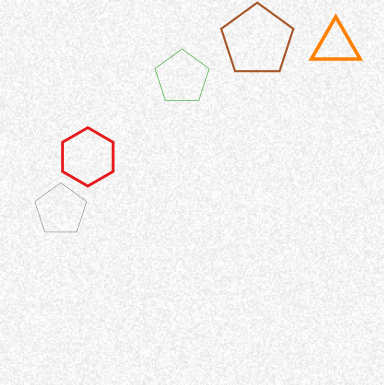[{"shape": "hexagon", "thickness": 2, "radius": 0.38, "center": [0.228, 0.593]}, {"shape": "pentagon", "thickness": 0.5, "radius": 0.37, "center": [0.473, 0.799]}, {"shape": "triangle", "thickness": 2.5, "radius": 0.37, "center": [0.872, 0.883]}, {"shape": "pentagon", "thickness": 1.5, "radius": 0.49, "center": [0.668, 0.895]}, {"shape": "pentagon", "thickness": 0.5, "radius": 0.35, "center": [0.158, 0.455]}]